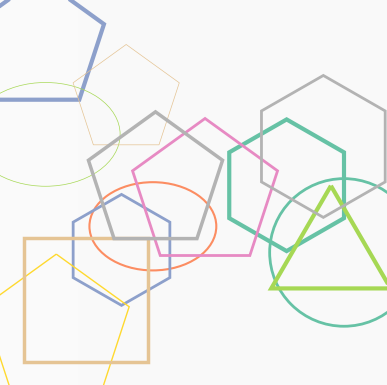[{"shape": "circle", "thickness": 2, "radius": 0.96, "center": [0.888, 0.344]}, {"shape": "hexagon", "thickness": 3, "radius": 0.85, "center": [0.74, 0.519]}, {"shape": "oval", "thickness": 1.5, "radius": 0.82, "center": [0.395, 0.412]}, {"shape": "pentagon", "thickness": 3, "radius": 0.88, "center": [0.101, 0.883]}, {"shape": "hexagon", "thickness": 2, "radius": 0.72, "center": [0.314, 0.351]}, {"shape": "pentagon", "thickness": 2, "radius": 0.98, "center": [0.529, 0.496]}, {"shape": "oval", "thickness": 0.5, "radius": 0.96, "center": [0.117, 0.651]}, {"shape": "triangle", "thickness": 3, "radius": 0.89, "center": [0.854, 0.34]}, {"shape": "pentagon", "thickness": 1, "radius": 0.99, "center": [0.145, 0.142]}, {"shape": "square", "thickness": 2.5, "radius": 0.8, "center": [0.222, 0.22]}, {"shape": "pentagon", "thickness": 0.5, "radius": 0.72, "center": [0.326, 0.74]}, {"shape": "pentagon", "thickness": 2.5, "radius": 0.91, "center": [0.401, 0.527]}, {"shape": "hexagon", "thickness": 2, "radius": 0.92, "center": [0.834, 0.62]}]